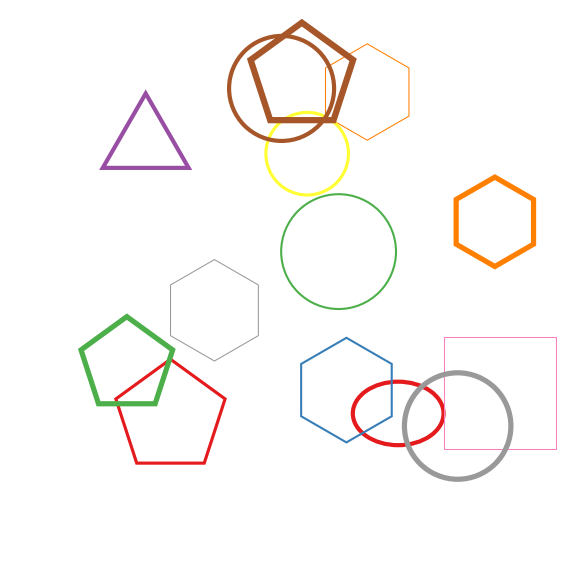[{"shape": "oval", "thickness": 2, "radius": 0.39, "center": [0.689, 0.283]}, {"shape": "pentagon", "thickness": 1.5, "radius": 0.5, "center": [0.295, 0.278]}, {"shape": "hexagon", "thickness": 1, "radius": 0.45, "center": [0.6, 0.324]}, {"shape": "pentagon", "thickness": 2.5, "radius": 0.42, "center": [0.22, 0.367]}, {"shape": "circle", "thickness": 1, "radius": 0.5, "center": [0.586, 0.563]}, {"shape": "triangle", "thickness": 2, "radius": 0.43, "center": [0.252, 0.751]}, {"shape": "hexagon", "thickness": 2.5, "radius": 0.39, "center": [0.857, 0.615]}, {"shape": "hexagon", "thickness": 0.5, "radius": 0.42, "center": [0.636, 0.84]}, {"shape": "circle", "thickness": 1.5, "radius": 0.36, "center": [0.532, 0.733]}, {"shape": "pentagon", "thickness": 3, "radius": 0.47, "center": [0.523, 0.867]}, {"shape": "circle", "thickness": 2, "radius": 0.45, "center": [0.488, 0.846]}, {"shape": "square", "thickness": 0.5, "radius": 0.49, "center": [0.866, 0.319]}, {"shape": "hexagon", "thickness": 0.5, "radius": 0.44, "center": [0.371, 0.462]}, {"shape": "circle", "thickness": 2.5, "radius": 0.46, "center": [0.792, 0.261]}]